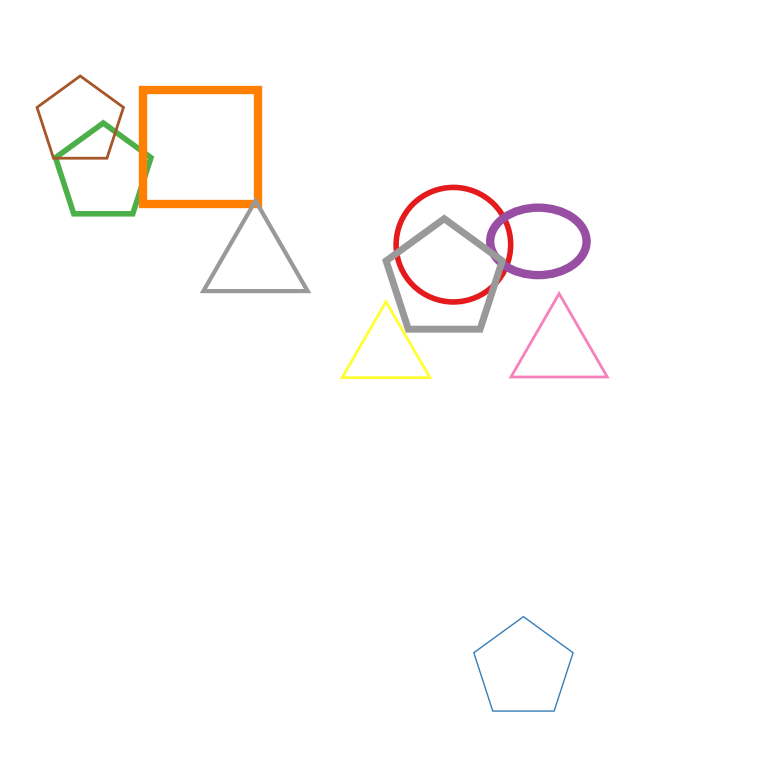[{"shape": "circle", "thickness": 2, "radius": 0.37, "center": [0.589, 0.682]}, {"shape": "pentagon", "thickness": 0.5, "radius": 0.34, "center": [0.68, 0.131]}, {"shape": "pentagon", "thickness": 2, "radius": 0.33, "center": [0.134, 0.775]}, {"shape": "oval", "thickness": 3, "radius": 0.31, "center": [0.699, 0.686]}, {"shape": "square", "thickness": 3, "radius": 0.37, "center": [0.261, 0.809]}, {"shape": "triangle", "thickness": 1, "radius": 0.33, "center": [0.501, 0.542]}, {"shape": "pentagon", "thickness": 1, "radius": 0.3, "center": [0.104, 0.842]}, {"shape": "triangle", "thickness": 1, "radius": 0.36, "center": [0.726, 0.547]}, {"shape": "triangle", "thickness": 1.5, "radius": 0.39, "center": [0.332, 0.661]}, {"shape": "pentagon", "thickness": 2.5, "radius": 0.4, "center": [0.577, 0.637]}]